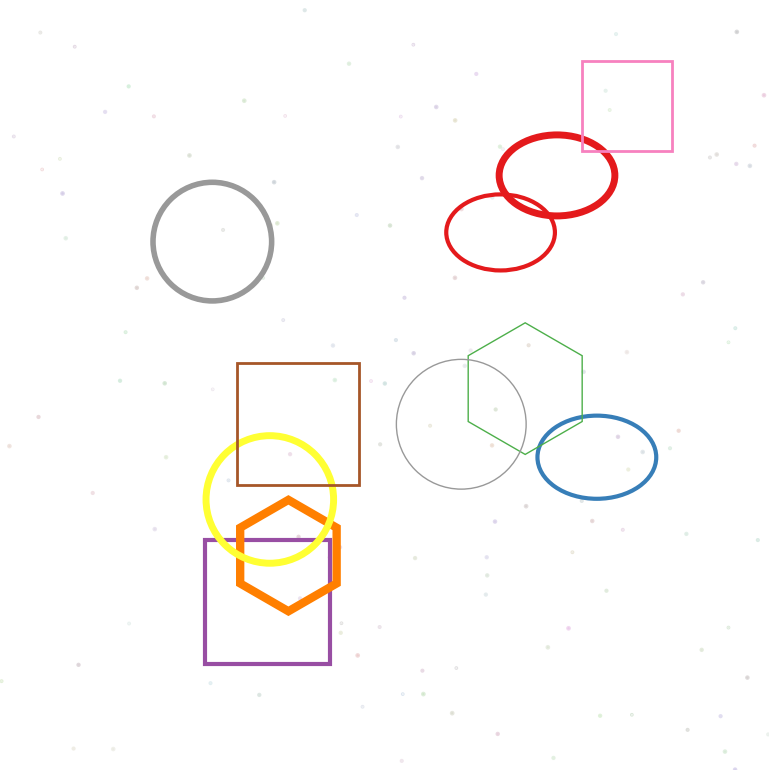[{"shape": "oval", "thickness": 2.5, "radius": 0.38, "center": [0.723, 0.772]}, {"shape": "oval", "thickness": 1.5, "radius": 0.35, "center": [0.65, 0.698]}, {"shape": "oval", "thickness": 1.5, "radius": 0.39, "center": [0.775, 0.406]}, {"shape": "hexagon", "thickness": 0.5, "radius": 0.43, "center": [0.682, 0.495]}, {"shape": "square", "thickness": 1.5, "radius": 0.41, "center": [0.347, 0.218]}, {"shape": "hexagon", "thickness": 3, "radius": 0.36, "center": [0.375, 0.278]}, {"shape": "circle", "thickness": 2.5, "radius": 0.41, "center": [0.35, 0.351]}, {"shape": "square", "thickness": 1, "radius": 0.4, "center": [0.387, 0.449]}, {"shape": "square", "thickness": 1, "radius": 0.29, "center": [0.814, 0.863]}, {"shape": "circle", "thickness": 0.5, "radius": 0.42, "center": [0.599, 0.449]}, {"shape": "circle", "thickness": 2, "radius": 0.39, "center": [0.276, 0.686]}]